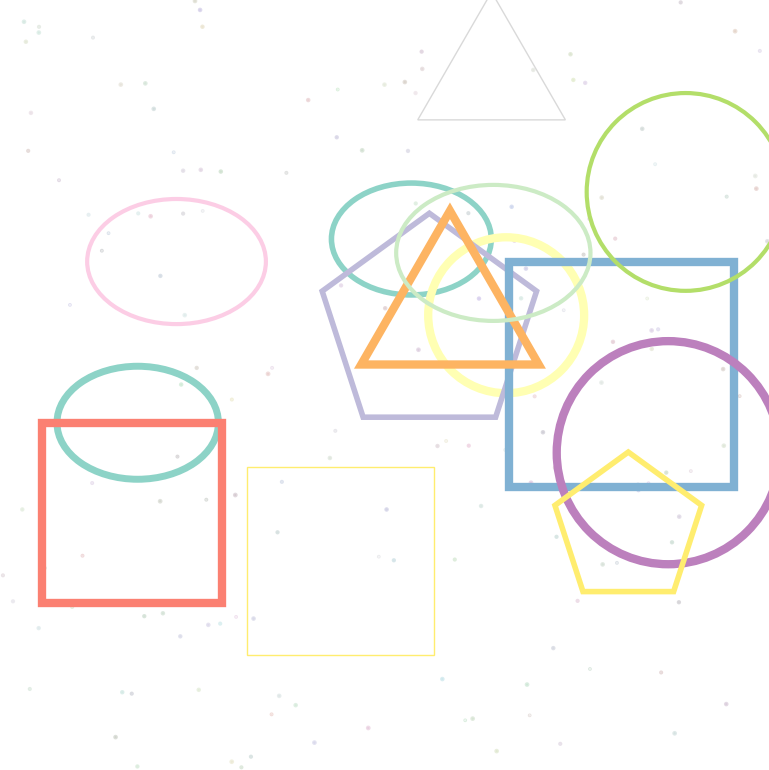[{"shape": "oval", "thickness": 2.5, "radius": 0.52, "center": [0.179, 0.451]}, {"shape": "oval", "thickness": 2, "radius": 0.52, "center": [0.534, 0.69]}, {"shape": "circle", "thickness": 3, "radius": 0.51, "center": [0.657, 0.591]}, {"shape": "pentagon", "thickness": 2, "radius": 0.73, "center": [0.558, 0.577]}, {"shape": "square", "thickness": 3, "radius": 0.58, "center": [0.171, 0.334]}, {"shape": "square", "thickness": 3, "radius": 0.73, "center": [0.807, 0.514]}, {"shape": "triangle", "thickness": 3, "radius": 0.67, "center": [0.584, 0.593]}, {"shape": "circle", "thickness": 1.5, "radius": 0.64, "center": [0.89, 0.751]}, {"shape": "oval", "thickness": 1.5, "radius": 0.58, "center": [0.229, 0.66]}, {"shape": "triangle", "thickness": 0.5, "radius": 0.55, "center": [0.638, 0.9]}, {"shape": "circle", "thickness": 3, "radius": 0.72, "center": [0.868, 0.412]}, {"shape": "oval", "thickness": 1.5, "radius": 0.63, "center": [0.641, 0.672]}, {"shape": "pentagon", "thickness": 2, "radius": 0.5, "center": [0.816, 0.313]}, {"shape": "square", "thickness": 0.5, "radius": 0.61, "center": [0.442, 0.272]}]